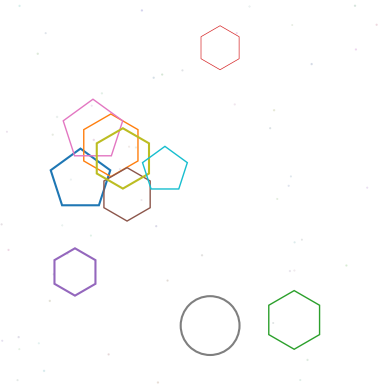[{"shape": "pentagon", "thickness": 1.5, "radius": 0.41, "center": [0.209, 0.533]}, {"shape": "hexagon", "thickness": 1, "radius": 0.41, "center": [0.288, 0.623]}, {"shape": "hexagon", "thickness": 1, "radius": 0.38, "center": [0.764, 0.169]}, {"shape": "hexagon", "thickness": 0.5, "radius": 0.29, "center": [0.572, 0.876]}, {"shape": "hexagon", "thickness": 1.5, "radius": 0.31, "center": [0.195, 0.294]}, {"shape": "hexagon", "thickness": 1, "radius": 0.35, "center": [0.33, 0.495]}, {"shape": "pentagon", "thickness": 1, "radius": 0.41, "center": [0.241, 0.661]}, {"shape": "circle", "thickness": 1.5, "radius": 0.38, "center": [0.546, 0.154]}, {"shape": "hexagon", "thickness": 1.5, "radius": 0.39, "center": [0.319, 0.589]}, {"shape": "pentagon", "thickness": 1, "radius": 0.31, "center": [0.428, 0.559]}]